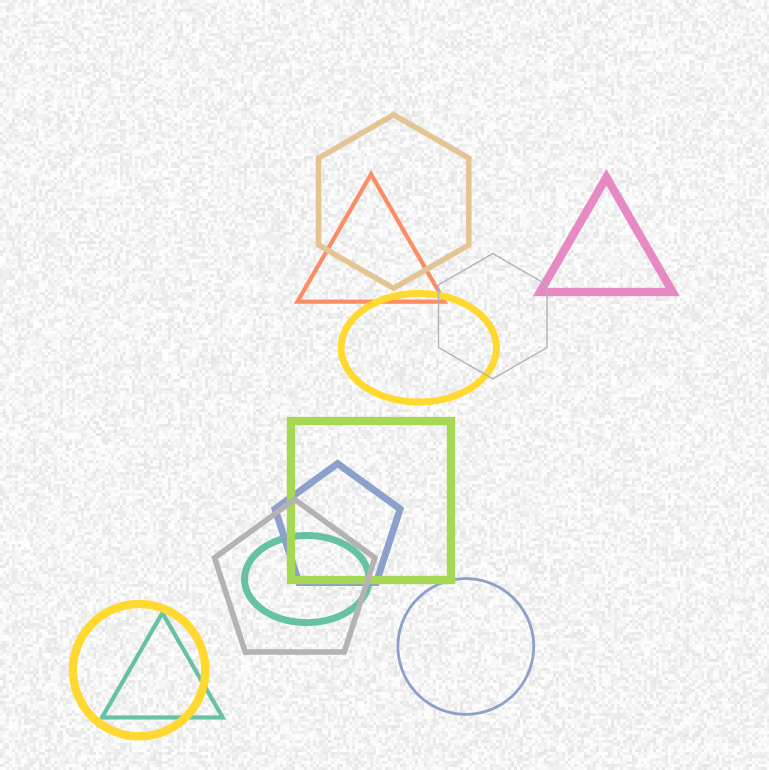[{"shape": "oval", "thickness": 2.5, "radius": 0.4, "center": [0.398, 0.248]}, {"shape": "triangle", "thickness": 1.5, "radius": 0.45, "center": [0.211, 0.113]}, {"shape": "triangle", "thickness": 1.5, "radius": 0.55, "center": [0.482, 0.663]}, {"shape": "pentagon", "thickness": 2.5, "radius": 0.43, "center": [0.438, 0.313]}, {"shape": "circle", "thickness": 1, "radius": 0.44, "center": [0.605, 0.16]}, {"shape": "triangle", "thickness": 3, "radius": 0.5, "center": [0.788, 0.67]}, {"shape": "square", "thickness": 3, "radius": 0.52, "center": [0.482, 0.35]}, {"shape": "oval", "thickness": 2.5, "radius": 0.5, "center": [0.544, 0.548]}, {"shape": "circle", "thickness": 3, "radius": 0.43, "center": [0.181, 0.13]}, {"shape": "hexagon", "thickness": 2, "radius": 0.56, "center": [0.511, 0.738]}, {"shape": "pentagon", "thickness": 2, "radius": 0.55, "center": [0.383, 0.242]}, {"shape": "hexagon", "thickness": 0.5, "radius": 0.41, "center": [0.64, 0.589]}]